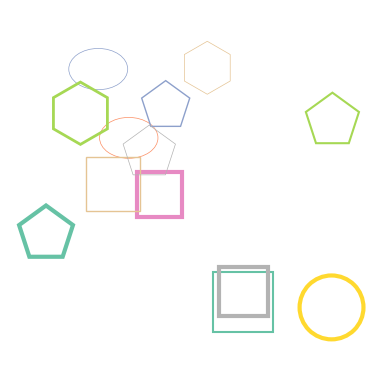[{"shape": "square", "thickness": 1.5, "radius": 0.39, "center": [0.632, 0.216]}, {"shape": "pentagon", "thickness": 3, "radius": 0.37, "center": [0.12, 0.393]}, {"shape": "oval", "thickness": 0.5, "radius": 0.38, "center": [0.334, 0.642]}, {"shape": "pentagon", "thickness": 1, "radius": 0.33, "center": [0.43, 0.725]}, {"shape": "oval", "thickness": 0.5, "radius": 0.38, "center": [0.255, 0.821]}, {"shape": "square", "thickness": 3, "radius": 0.29, "center": [0.415, 0.495]}, {"shape": "pentagon", "thickness": 1.5, "radius": 0.36, "center": [0.863, 0.687]}, {"shape": "hexagon", "thickness": 2, "radius": 0.4, "center": [0.209, 0.706]}, {"shape": "circle", "thickness": 3, "radius": 0.41, "center": [0.861, 0.202]}, {"shape": "hexagon", "thickness": 0.5, "radius": 0.34, "center": [0.538, 0.824]}, {"shape": "square", "thickness": 1, "radius": 0.35, "center": [0.294, 0.521]}, {"shape": "pentagon", "thickness": 0.5, "radius": 0.36, "center": [0.388, 0.604]}, {"shape": "square", "thickness": 3, "radius": 0.32, "center": [0.633, 0.242]}]